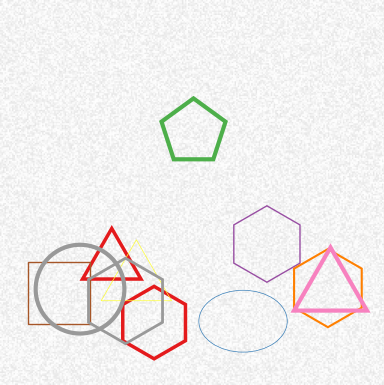[{"shape": "hexagon", "thickness": 2.5, "radius": 0.47, "center": [0.4, 0.162]}, {"shape": "triangle", "thickness": 2.5, "radius": 0.44, "center": [0.29, 0.319]}, {"shape": "oval", "thickness": 0.5, "radius": 0.57, "center": [0.631, 0.166]}, {"shape": "pentagon", "thickness": 3, "radius": 0.44, "center": [0.503, 0.657]}, {"shape": "hexagon", "thickness": 1, "radius": 0.5, "center": [0.693, 0.366]}, {"shape": "hexagon", "thickness": 1.5, "radius": 0.51, "center": [0.852, 0.252]}, {"shape": "triangle", "thickness": 0.5, "radius": 0.53, "center": [0.354, 0.272]}, {"shape": "square", "thickness": 1, "radius": 0.4, "center": [0.153, 0.238]}, {"shape": "triangle", "thickness": 3, "radius": 0.55, "center": [0.858, 0.248]}, {"shape": "circle", "thickness": 3, "radius": 0.58, "center": [0.208, 0.249]}, {"shape": "hexagon", "thickness": 2, "radius": 0.56, "center": [0.326, 0.218]}]